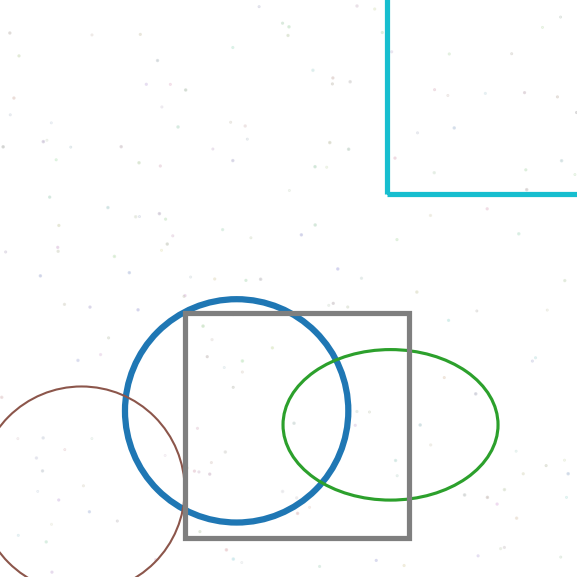[{"shape": "circle", "thickness": 3, "radius": 0.97, "center": [0.41, 0.288]}, {"shape": "oval", "thickness": 1.5, "radius": 0.93, "center": [0.676, 0.263]}, {"shape": "circle", "thickness": 1, "radius": 0.89, "center": [0.141, 0.151]}, {"shape": "square", "thickness": 2.5, "radius": 0.97, "center": [0.514, 0.263]}, {"shape": "square", "thickness": 2.5, "radius": 0.88, "center": [0.845, 0.838]}]